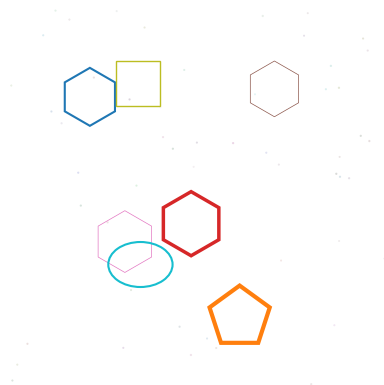[{"shape": "hexagon", "thickness": 1.5, "radius": 0.38, "center": [0.233, 0.748]}, {"shape": "pentagon", "thickness": 3, "radius": 0.41, "center": [0.622, 0.176]}, {"shape": "hexagon", "thickness": 2.5, "radius": 0.42, "center": [0.496, 0.419]}, {"shape": "hexagon", "thickness": 0.5, "radius": 0.36, "center": [0.713, 0.769]}, {"shape": "hexagon", "thickness": 0.5, "radius": 0.4, "center": [0.324, 0.373]}, {"shape": "square", "thickness": 1, "radius": 0.29, "center": [0.358, 0.783]}, {"shape": "oval", "thickness": 1.5, "radius": 0.42, "center": [0.365, 0.313]}]